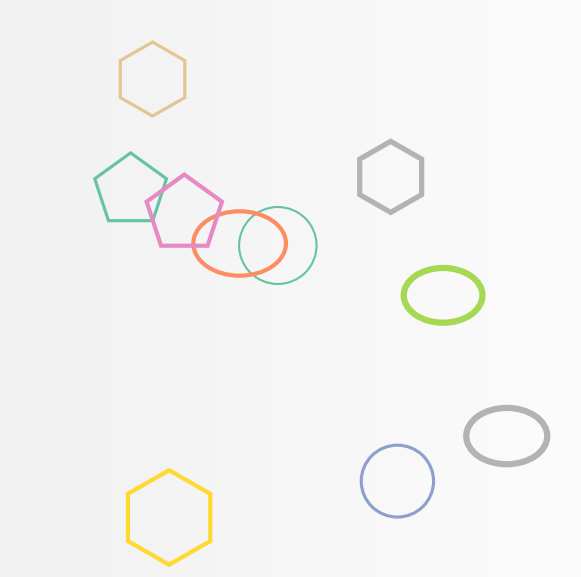[{"shape": "circle", "thickness": 1, "radius": 0.33, "center": [0.478, 0.574]}, {"shape": "pentagon", "thickness": 1.5, "radius": 0.32, "center": [0.225, 0.67]}, {"shape": "oval", "thickness": 2, "radius": 0.4, "center": [0.412, 0.577]}, {"shape": "circle", "thickness": 1.5, "radius": 0.31, "center": [0.684, 0.166]}, {"shape": "pentagon", "thickness": 2, "radius": 0.34, "center": [0.317, 0.629]}, {"shape": "oval", "thickness": 3, "radius": 0.34, "center": [0.762, 0.488]}, {"shape": "hexagon", "thickness": 2, "radius": 0.41, "center": [0.291, 0.103]}, {"shape": "hexagon", "thickness": 1.5, "radius": 0.32, "center": [0.262, 0.862]}, {"shape": "hexagon", "thickness": 2.5, "radius": 0.31, "center": [0.672, 0.693]}, {"shape": "oval", "thickness": 3, "radius": 0.35, "center": [0.872, 0.244]}]